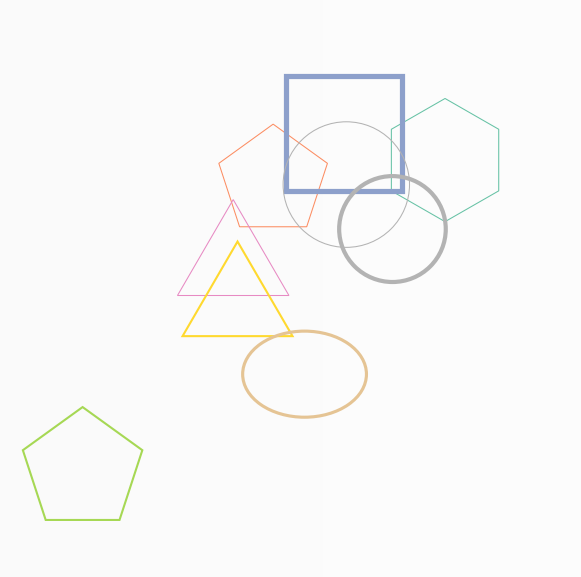[{"shape": "hexagon", "thickness": 0.5, "radius": 0.53, "center": [0.766, 0.722]}, {"shape": "pentagon", "thickness": 0.5, "radius": 0.49, "center": [0.47, 0.686]}, {"shape": "square", "thickness": 2.5, "radius": 0.5, "center": [0.592, 0.768]}, {"shape": "triangle", "thickness": 0.5, "radius": 0.55, "center": [0.401, 0.543]}, {"shape": "pentagon", "thickness": 1, "radius": 0.54, "center": [0.142, 0.186]}, {"shape": "triangle", "thickness": 1, "radius": 0.55, "center": [0.409, 0.472]}, {"shape": "oval", "thickness": 1.5, "radius": 0.53, "center": [0.524, 0.351]}, {"shape": "circle", "thickness": 0.5, "radius": 0.54, "center": [0.596, 0.68]}, {"shape": "circle", "thickness": 2, "radius": 0.46, "center": [0.675, 0.603]}]